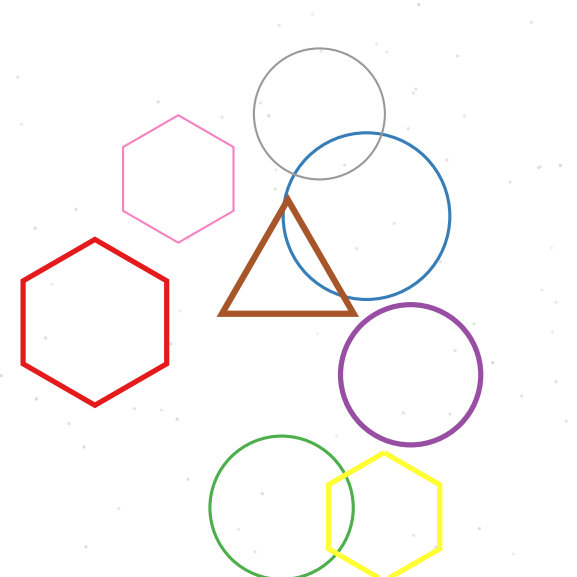[{"shape": "hexagon", "thickness": 2.5, "radius": 0.72, "center": [0.164, 0.441]}, {"shape": "circle", "thickness": 1.5, "radius": 0.72, "center": [0.635, 0.625]}, {"shape": "circle", "thickness": 1.5, "radius": 0.62, "center": [0.488, 0.12]}, {"shape": "circle", "thickness": 2.5, "radius": 0.61, "center": [0.711, 0.35]}, {"shape": "hexagon", "thickness": 2.5, "radius": 0.56, "center": [0.665, 0.104]}, {"shape": "triangle", "thickness": 3, "radius": 0.66, "center": [0.498, 0.522]}, {"shape": "hexagon", "thickness": 1, "radius": 0.55, "center": [0.309, 0.689]}, {"shape": "circle", "thickness": 1, "radius": 0.57, "center": [0.553, 0.802]}]